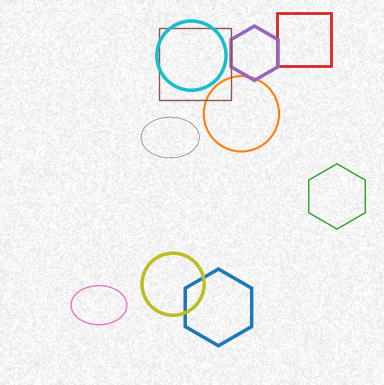[{"shape": "hexagon", "thickness": 2.5, "radius": 0.5, "center": [0.567, 0.202]}, {"shape": "circle", "thickness": 1.5, "radius": 0.49, "center": [0.627, 0.704]}, {"shape": "hexagon", "thickness": 1, "radius": 0.42, "center": [0.875, 0.49]}, {"shape": "square", "thickness": 2, "radius": 0.35, "center": [0.79, 0.897]}, {"shape": "hexagon", "thickness": 2.5, "radius": 0.35, "center": [0.661, 0.862]}, {"shape": "square", "thickness": 1, "radius": 0.47, "center": [0.506, 0.833]}, {"shape": "oval", "thickness": 1, "radius": 0.36, "center": [0.257, 0.207]}, {"shape": "oval", "thickness": 0.5, "radius": 0.38, "center": [0.442, 0.643]}, {"shape": "circle", "thickness": 2.5, "radius": 0.4, "center": [0.45, 0.262]}, {"shape": "circle", "thickness": 2.5, "radius": 0.45, "center": [0.497, 0.856]}]